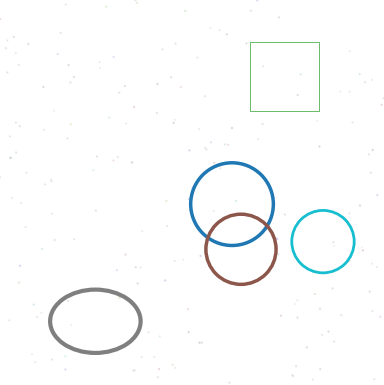[{"shape": "circle", "thickness": 2.5, "radius": 0.54, "center": [0.603, 0.47]}, {"shape": "square", "thickness": 0.5, "radius": 0.45, "center": [0.739, 0.802]}, {"shape": "circle", "thickness": 2.5, "radius": 0.46, "center": [0.626, 0.353]}, {"shape": "oval", "thickness": 3, "radius": 0.59, "center": [0.248, 0.166]}, {"shape": "circle", "thickness": 2, "radius": 0.41, "center": [0.839, 0.372]}]